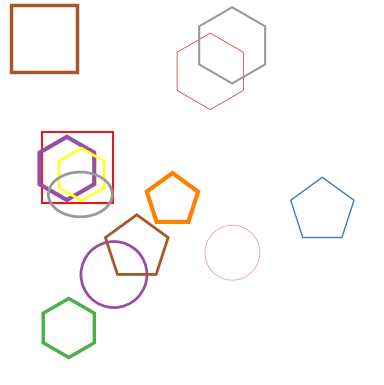[{"shape": "hexagon", "thickness": 0.5, "radius": 0.5, "center": [0.546, 0.815]}, {"shape": "square", "thickness": 1.5, "radius": 0.46, "center": [0.202, 0.565]}, {"shape": "pentagon", "thickness": 1, "radius": 0.43, "center": [0.837, 0.453]}, {"shape": "hexagon", "thickness": 2.5, "radius": 0.38, "center": [0.179, 0.148]}, {"shape": "hexagon", "thickness": 3, "radius": 0.41, "center": [0.174, 0.563]}, {"shape": "circle", "thickness": 2, "radius": 0.43, "center": [0.296, 0.287]}, {"shape": "pentagon", "thickness": 3, "radius": 0.35, "center": [0.448, 0.48]}, {"shape": "hexagon", "thickness": 2, "radius": 0.34, "center": [0.212, 0.547]}, {"shape": "pentagon", "thickness": 2, "radius": 0.43, "center": [0.355, 0.357]}, {"shape": "square", "thickness": 2.5, "radius": 0.43, "center": [0.114, 0.899]}, {"shape": "circle", "thickness": 0.5, "radius": 0.36, "center": [0.604, 0.344]}, {"shape": "hexagon", "thickness": 1.5, "radius": 0.49, "center": [0.603, 0.882]}, {"shape": "oval", "thickness": 2, "radius": 0.42, "center": [0.209, 0.495]}]